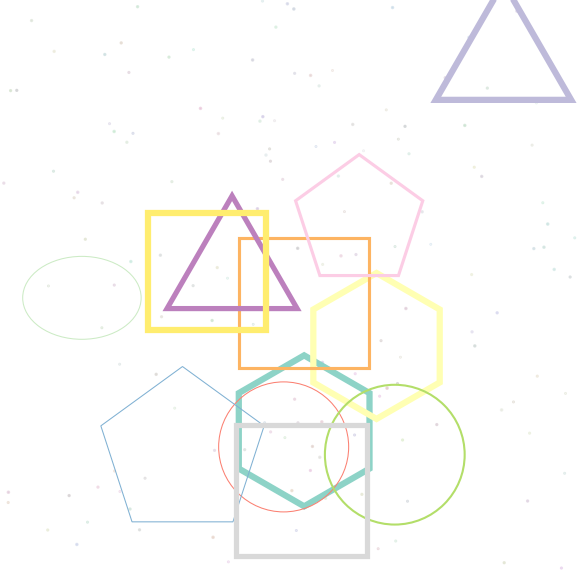[{"shape": "hexagon", "thickness": 3, "radius": 0.65, "center": [0.527, 0.253]}, {"shape": "hexagon", "thickness": 3, "radius": 0.63, "center": [0.652, 0.4]}, {"shape": "triangle", "thickness": 3, "radius": 0.68, "center": [0.872, 0.894]}, {"shape": "circle", "thickness": 0.5, "radius": 0.56, "center": [0.491, 0.225]}, {"shape": "pentagon", "thickness": 0.5, "radius": 0.74, "center": [0.316, 0.216]}, {"shape": "square", "thickness": 1.5, "radius": 0.56, "center": [0.527, 0.475]}, {"shape": "circle", "thickness": 1, "radius": 0.61, "center": [0.684, 0.212]}, {"shape": "pentagon", "thickness": 1.5, "radius": 0.58, "center": [0.622, 0.616]}, {"shape": "square", "thickness": 2.5, "radius": 0.57, "center": [0.523, 0.15]}, {"shape": "triangle", "thickness": 2.5, "radius": 0.65, "center": [0.402, 0.53]}, {"shape": "oval", "thickness": 0.5, "radius": 0.51, "center": [0.142, 0.483]}, {"shape": "square", "thickness": 3, "radius": 0.51, "center": [0.359, 0.529]}]